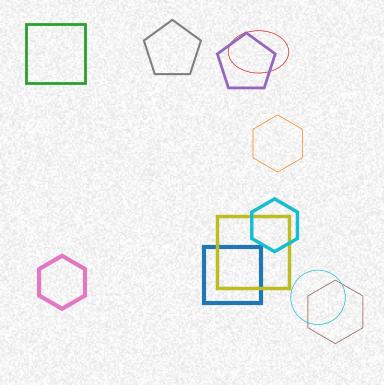[{"shape": "square", "thickness": 3, "radius": 0.37, "center": [0.603, 0.285]}, {"shape": "hexagon", "thickness": 0.5, "radius": 0.37, "center": [0.721, 0.627]}, {"shape": "square", "thickness": 2, "radius": 0.38, "center": [0.144, 0.861]}, {"shape": "oval", "thickness": 0.5, "radius": 0.39, "center": [0.671, 0.865]}, {"shape": "pentagon", "thickness": 2, "radius": 0.4, "center": [0.64, 0.836]}, {"shape": "hexagon", "thickness": 0.5, "radius": 0.41, "center": [0.871, 0.19]}, {"shape": "hexagon", "thickness": 3, "radius": 0.34, "center": [0.161, 0.267]}, {"shape": "pentagon", "thickness": 1.5, "radius": 0.39, "center": [0.448, 0.871]}, {"shape": "square", "thickness": 2.5, "radius": 0.47, "center": [0.657, 0.345]}, {"shape": "hexagon", "thickness": 2.5, "radius": 0.34, "center": [0.713, 0.415]}, {"shape": "circle", "thickness": 0.5, "radius": 0.35, "center": [0.826, 0.228]}]